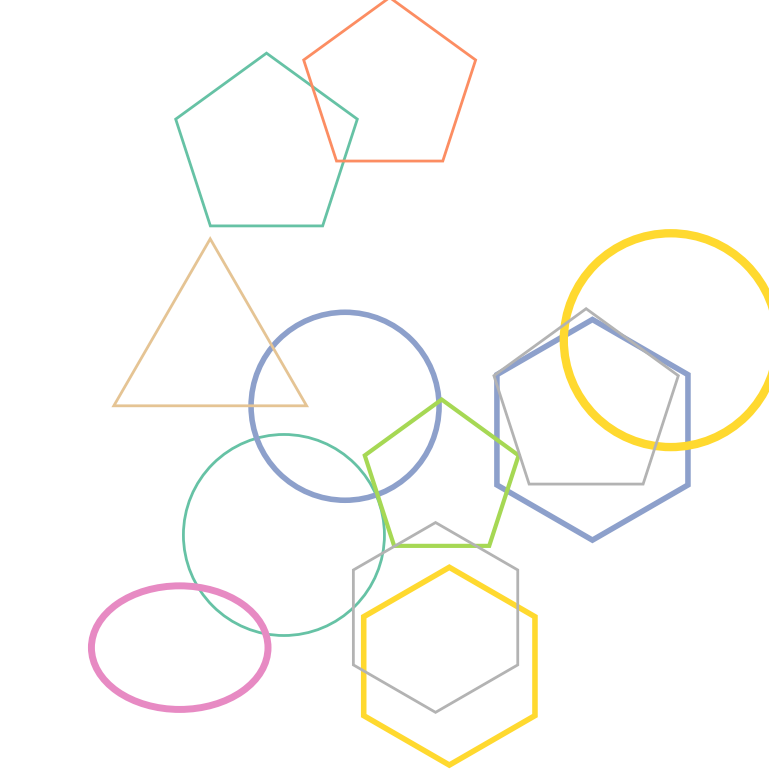[{"shape": "pentagon", "thickness": 1, "radius": 0.62, "center": [0.346, 0.807]}, {"shape": "circle", "thickness": 1, "radius": 0.65, "center": [0.369, 0.305]}, {"shape": "pentagon", "thickness": 1, "radius": 0.59, "center": [0.506, 0.886]}, {"shape": "circle", "thickness": 2, "radius": 0.61, "center": [0.448, 0.472]}, {"shape": "hexagon", "thickness": 2, "radius": 0.72, "center": [0.769, 0.442]}, {"shape": "oval", "thickness": 2.5, "radius": 0.57, "center": [0.233, 0.159]}, {"shape": "pentagon", "thickness": 1.5, "radius": 0.53, "center": [0.574, 0.376]}, {"shape": "hexagon", "thickness": 2, "radius": 0.64, "center": [0.584, 0.135]}, {"shape": "circle", "thickness": 3, "radius": 0.69, "center": [0.871, 0.558]}, {"shape": "triangle", "thickness": 1, "radius": 0.72, "center": [0.273, 0.545]}, {"shape": "hexagon", "thickness": 1, "radius": 0.62, "center": [0.566, 0.198]}, {"shape": "pentagon", "thickness": 1, "radius": 0.63, "center": [0.761, 0.473]}]